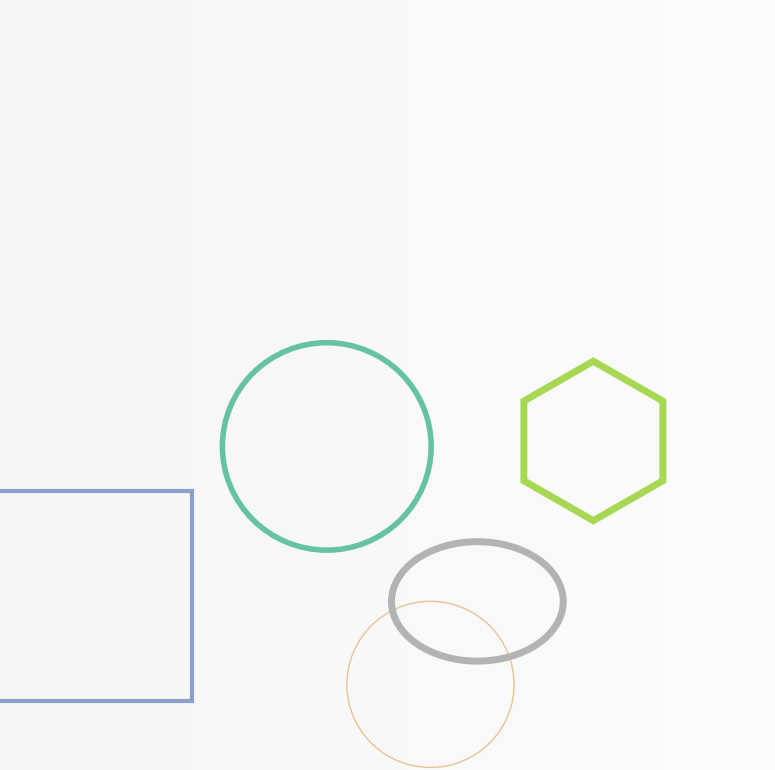[{"shape": "circle", "thickness": 2, "radius": 0.67, "center": [0.422, 0.42]}, {"shape": "square", "thickness": 1.5, "radius": 0.68, "center": [0.112, 0.226]}, {"shape": "hexagon", "thickness": 2.5, "radius": 0.52, "center": [0.766, 0.427]}, {"shape": "circle", "thickness": 0.5, "radius": 0.54, "center": [0.555, 0.111]}, {"shape": "oval", "thickness": 2.5, "radius": 0.55, "center": [0.616, 0.219]}]